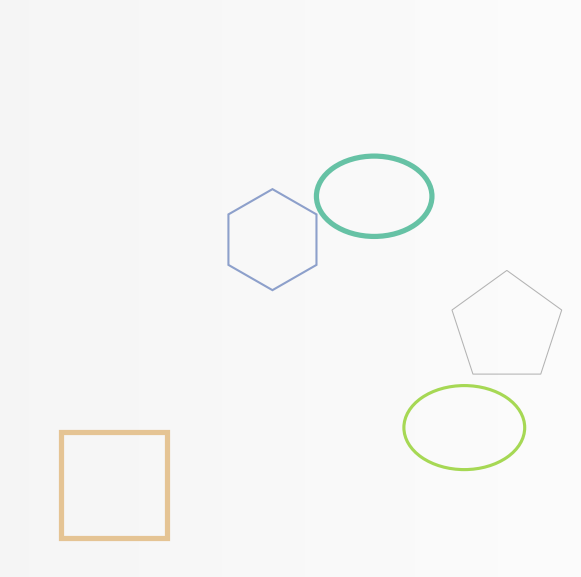[{"shape": "oval", "thickness": 2.5, "radius": 0.5, "center": [0.644, 0.659]}, {"shape": "hexagon", "thickness": 1, "radius": 0.44, "center": [0.469, 0.584]}, {"shape": "oval", "thickness": 1.5, "radius": 0.52, "center": [0.799, 0.259]}, {"shape": "square", "thickness": 2.5, "radius": 0.46, "center": [0.196, 0.159]}, {"shape": "pentagon", "thickness": 0.5, "radius": 0.5, "center": [0.872, 0.432]}]